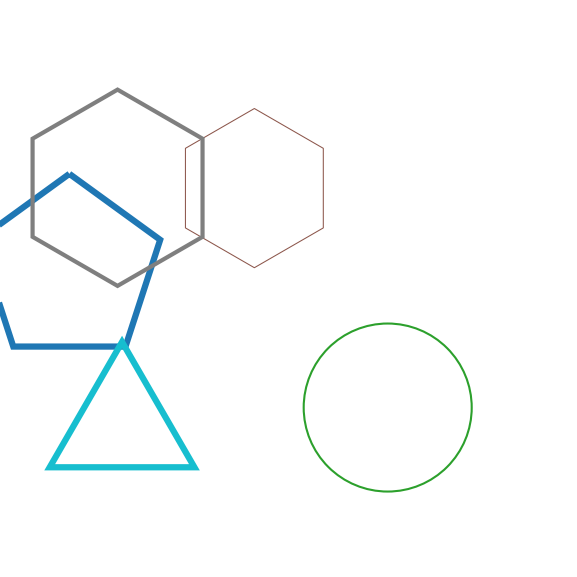[{"shape": "pentagon", "thickness": 3, "radius": 0.83, "center": [0.12, 0.533]}, {"shape": "circle", "thickness": 1, "radius": 0.73, "center": [0.671, 0.293]}, {"shape": "hexagon", "thickness": 0.5, "radius": 0.69, "center": [0.44, 0.673]}, {"shape": "hexagon", "thickness": 2, "radius": 0.85, "center": [0.204, 0.674]}, {"shape": "triangle", "thickness": 3, "radius": 0.72, "center": [0.211, 0.262]}]